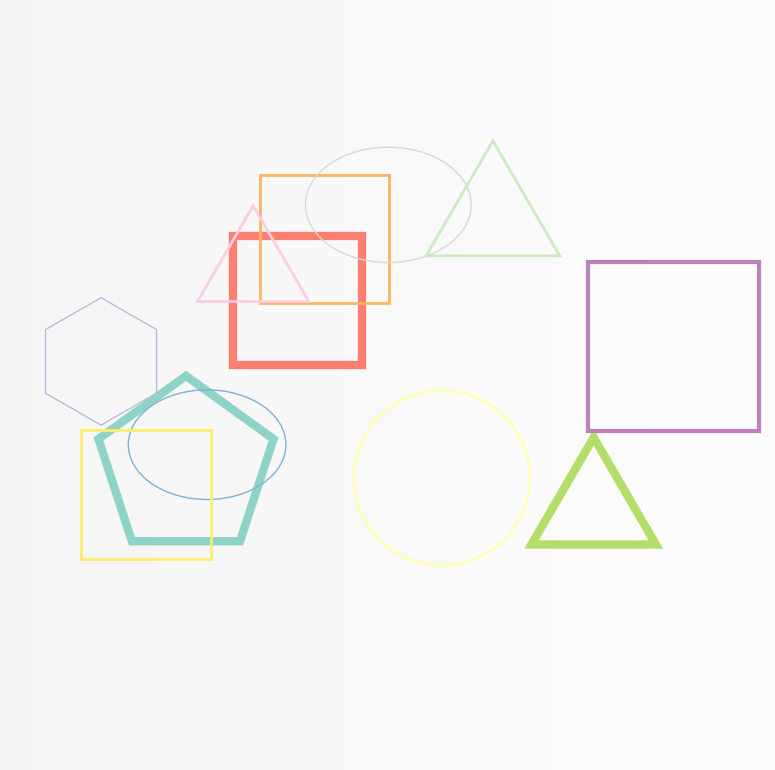[{"shape": "pentagon", "thickness": 3, "radius": 0.59, "center": [0.24, 0.393]}, {"shape": "circle", "thickness": 1, "radius": 0.57, "center": [0.57, 0.379]}, {"shape": "hexagon", "thickness": 0.5, "radius": 0.41, "center": [0.13, 0.531]}, {"shape": "square", "thickness": 3, "radius": 0.42, "center": [0.384, 0.61]}, {"shape": "oval", "thickness": 0.5, "radius": 0.51, "center": [0.267, 0.423]}, {"shape": "square", "thickness": 1, "radius": 0.42, "center": [0.419, 0.689]}, {"shape": "triangle", "thickness": 3, "radius": 0.46, "center": [0.766, 0.339]}, {"shape": "triangle", "thickness": 1, "radius": 0.41, "center": [0.327, 0.65]}, {"shape": "oval", "thickness": 0.5, "radius": 0.53, "center": [0.501, 0.734]}, {"shape": "square", "thickness": 1.5, "radius": 0.55, "center": [0.869, 0.55]}, {"shape": "triangle", "thickness": 1, "radius": 0.5, "center": [0.636, 0.717]}, {"shape": "square", "thickness": 1, "radius": 0.42, "center": [0.188, 0.357]}]